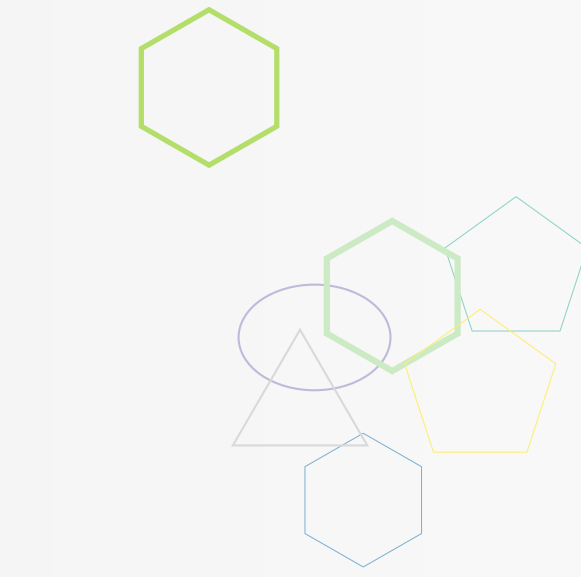[{"shape": "pentagon", "thickness": 0.5, "radius": 0.64, "center": [0.888, 0.53]}, {"shape": "oval", "thickness": 1, "radius": 0.65, "center": [0.541, 0.415]}, {"shape": "hexagon", "thickness": 0.5, "radius": 0.58, "center": [0.625, 0.133]}, {"shape": "hexagon", "thickness": 2.5, "radius": 0.67, "center": [0.36, 0.848]}, {"shape": "triangle", "thickness": 1, "radius": 0.67, "center": [0.516, 0.295]}, {"shape": "hexagon", "thickness": 3, "radius": 0.65, "center": [0.675, 0.487]}, {"shape": "pentagon", "thickness": 0.5, "radius": 0.68, "center": [0.826, 0.327]}]